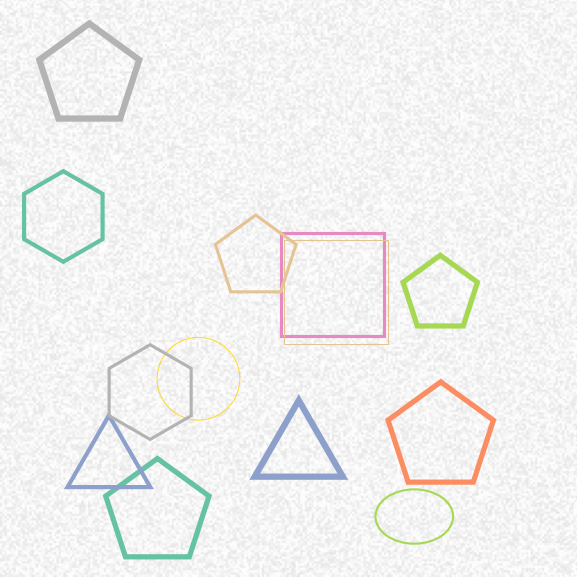[{"shape": "pentagon", "thickness": 2.5, "radius": 0.47, "center": [0.273, 0.111]}, {"shape": "hexagon", "thickness": 2, "radius": 0.39, "center": [0.11, 0.624]}, {"shape": "pentagon", "thickness": 2.5, "radius": 0.48, "center": [0.763, 0.242]}, {"shape": "triangle", "thickness": 3, "radius": 0.44, "center": [0.517, 0.218]}, {"shape": "triangle", "thickness": 2, "radius": 0.41, "center": [0.189, 0.197]}, {"shape": "square", "thickness": 1.5, "radius": 0.45, "center": [0.577, 0.507]}, {"shape": "oval", "thickness": 1, "radius": 0.34, "center": [0.717, 0.105]}, {"shape": "pentagon", "thickness": 2.5, "radius": 0.34, "center": [0.762, 0.489]}, {"shape": "circle", "thickness": 0.5, "radius": 0.36, "center": [0.344, 0.343]}, {"shape": "square", "thickness": 0.5, "radius": 0.45, "center": [0.582, 0.494]}, {"shape": "pentagon", "thickness": 1.5, "radius": 0.37, "center": [0.443, 0.553]}, {"shape": "hexagon", "thickness": 1.5, "radius": 0.41, "center": [0.26, 0.32]}, {"shape": "pentagon", "thickness": 3, "radius": 0.45, "center": [0.155, 0.867]}]